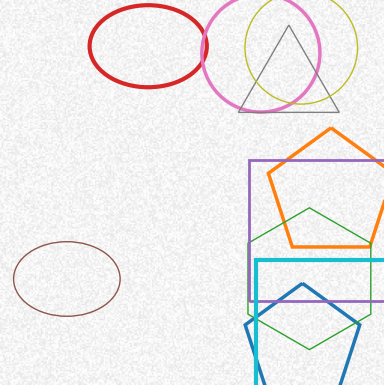[{"shape": "pentagon", "thickness": 2.5, "radius": 0.78, "center": [0.786, 0.108]}, {"shape": "pentagon", "thickness": 2.5, "radius": 0.86, "center": [0.86, 0.497]}, {"shape": "hexagon", "thickness": 1, "radius": 0.92, "center": [0.804, 0.276]}, {"shape": "oval", "thickness": 3, "radius": 0.76, "center": [0.385, 0.88]}, {"shape": "square", "thickness": 2, "radius": 0.92, "center": [0.83, 0.402]}, {"shape": "oval", "thickness": 1, "radius": 0.69, "center": [0.174, 0.275]}, {"shape": "circle", "thickness": 2.5, "radius": 0.77, "center": [0.678, 0.862]}, {"shape": "triangle", "thickness": 1, "radius": 0.76, "center": [0.75, 0.784]}, {"shape": "circle", "thickness": 1, "radius": 0.73, "center": [0.782, 0.876]}, {"shape": "square", "thickness": 3, "radius": 0.93, "center": [0.852, 0.137]}]